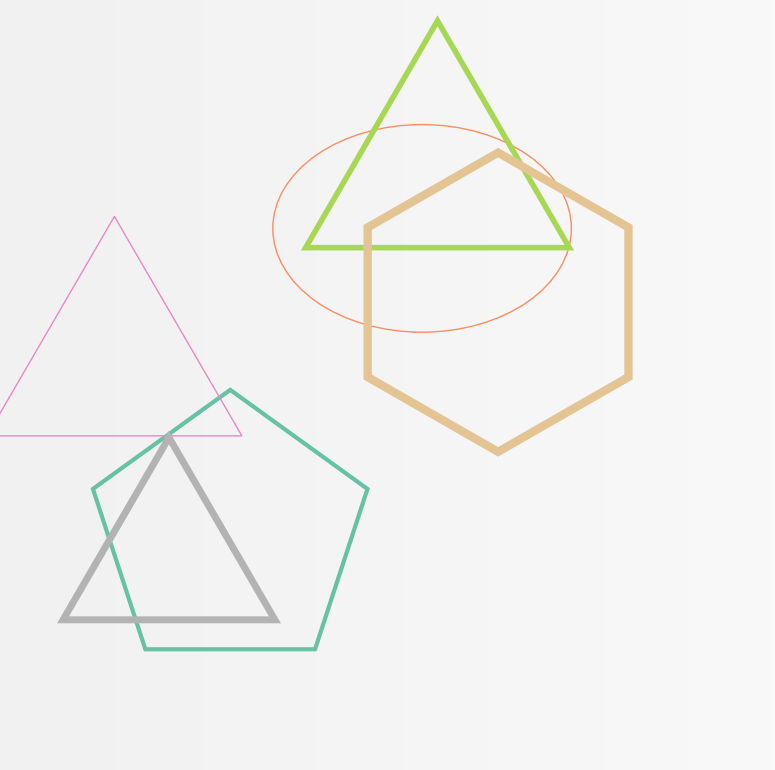[{"shape": "pentagon", "thickness": 1.5, "radius": 0.93, "center": [0.297, 0.307]}, {"shape": "oval", "thickness": 0.5, "radius": 0.96, "center": [0.545, 0.703]}, {"shape": "triangle", "thickness": 0.5, "radius": 0.95, "center": [0.148, 0.529]}, {"shape": "triangle", "thickness": 2, "radius": 0.98, "center": [0.565, 0.777]}, {"shape": "hexagon", "thickness": 3, "radius": 0.97, "center": [0.643, 0.607]}, {"shape": "triangle", "thickness": 2.5, "radius": 0.79, "center": [0.218, 0.274]}]